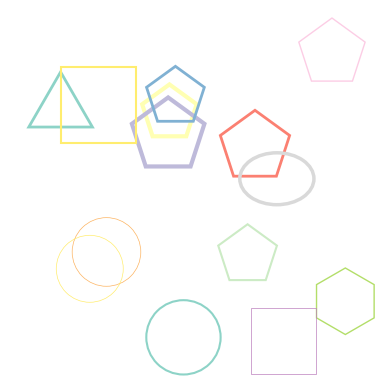[{"shape": "circle", "thickness": 1.5, "radius": 0.48, "center": [0.477, 0.124]}, {"shape": "triangle", "thickness": 2, "radius": 0.48, "center": [0.157, 0.718]}, {"shape": "pentagon", "thickness": 3, "radius": 0.37, "center": [0.44, 0.706]}, {"shape": "pentagon", "thickness": 3, "radius": 0.5, "center": [0.437, 0.648]}, {"shape": "pentagon", "thickness": 2, "radius": 0.47, "center": [0.662, 0.619]}, {"shape": "pentagon", "thickness": 2, "radius": 0.39, "center": [0.456, 0.749]}, {"shape": "circle", "thickness": 0.5, "radius": 0.45, "center": [0.277, 0.346]}, {"shape": "hexagon", "thickness": 1, "radius": 0.43, "center": [0.897, 0.218]}, {"shape": "pentagon", "thickness": 1, "radius": 0.45, "center": [0.862, 0.863]}, {"shape": "oval", "thickness": 2.5, "radius": 0.48, "center": [0.719, 0.536]}, {"shape": "square", "thickness": 0.5, "radius": 0.43, "center": [0.736, 0.115]}, {"shape": "pentagon", "thickness": 1.5, "radius": 0.4, "center": [0.643, 0.337]}, {"shape": "circle", "thickness": 0.5, "radius": 0.43, "center": [0.233, 0.302]}, {"shape": "square", "thickness": 1.5, "radius": 0.49, "center": [0.256, 0.727]}]